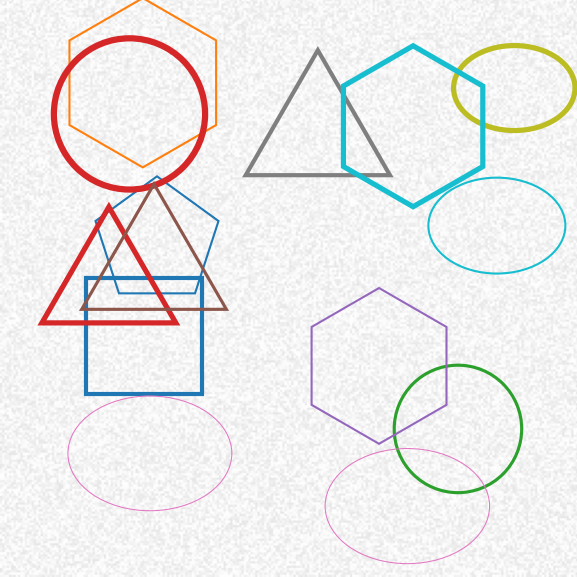[{"shape": "square", "thickness": 2, "radius": 0.5, "center": [0.249, 0.418]}, {"shape": "pentagon", "thickness": 1, "radius": 0.56, "center": [0.272, 0.582]}, {"shape": "hexagon", "thickness": 1, "radius": 0.73, "center": [0.247, 0.856]}, {"shape": "circle", "thickness": 1.5, "radius": 0.55, "center": [0.793, 0.256]}, {"shape": "triangle", "thickness": 2.5, "radius": 0.67, "center": [0.189, 0.507]}, {"shape": "circle", "thickness": 3, "radius": 0.65, "center": [0.224, 0.802]}, {"shape": "hexagon", "thickness": 1, "radius": 0.67, "center": [0.656, 0.366]}, {"shape": "triangle", "thickness": 1.5, "radius": 0.72, "center": [0.267, 0.536]}, {"shape": "oval", "thickness": 0.5, "radius": 0.71, "center": [0.705, 0.123]}, {"shape": "oval", "thickness": 0.5, "radius": 0.71, "center": [0.26, 0.214]}, {"shape": "triangle", "thickness": 2, "radius": 0.72, "center": [0.55, 0.768]}, {"shape": "oval", "thickness": 2.5, "radius": 0.53, "center": [0.891, 0.847]}, {"shape": "oval", "thickness": 1, "radius": 0.59, "center": [0.86, 0.608]}, {"shape": "hexagon", "thickness": 2.5, "radius": 0.7, "center": [0.715, 0.78]}]